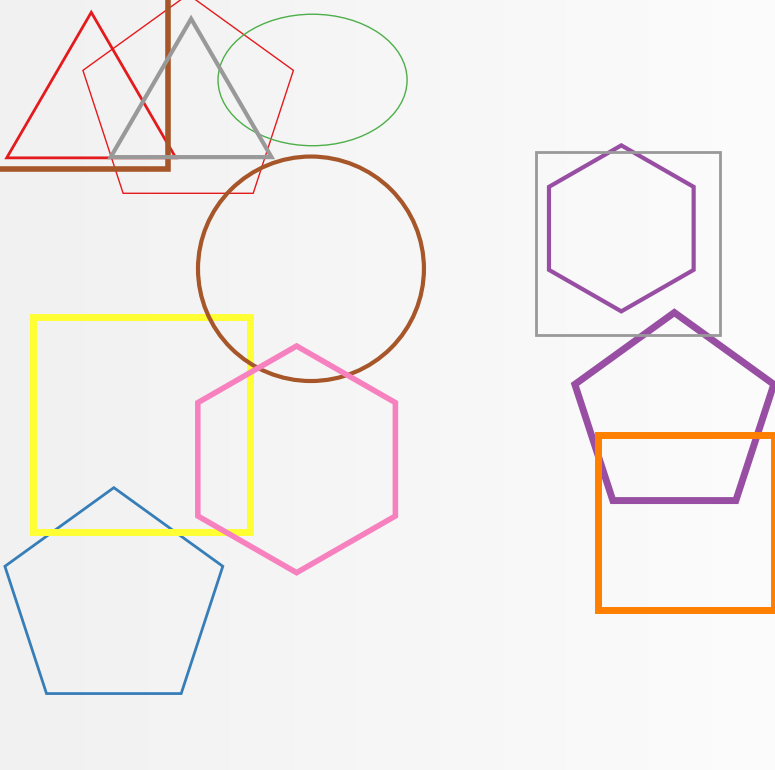[{"shape": "triangle", "thickness": 1, "radius": 0.63, "center": [0.118, 0.858]}, {"shape": "pentagon", "thickness": 0.5, "radius": 0.71, "center": [0.243, 0.864]}, {"shape": "pentagon", "thickness": 1, "radius": 0.74, "center": [0.147, 0.219]}, {"shape": "oval", "thickness": 0.5, "radius": 0.61, "center": [0.403, 0.896]}, {"shape": "hexagon", "thickness": 1.5, "radius": 0.54, "center": [0.802, 0.703]}, {"shape": "pentagon", "thickness": 2.5, "radius": 0.67, "center": [0.87, 0.459]}, {"shape": "square", "thickness": 2.5, "radius": 0.57, "center": [0.885, 0.322]}, {"shape": "square", "thickness": 2.5, "radius": 0.7, "center": [0.183, 0.449]}, {"shape": "square", "thickness": 2, "radius": 0.56, "center": [0.106, 0.891]}, {"shape": "circle", "thickness": 1.5, "radius": 0.73, "center": [0.401, 0.651]}, {"shape": "hexagon", "thickness": 2, "radius": 0.74, "center": [0.383, 0.403]}, {"shape": "square", "thickness": 1, "radius": 0.59, "center": [0.811, 0.684]}, {"shape": "triangle", "thickness": 1.5, "radius": 0.6, "center": [0.247, 0.856]}]